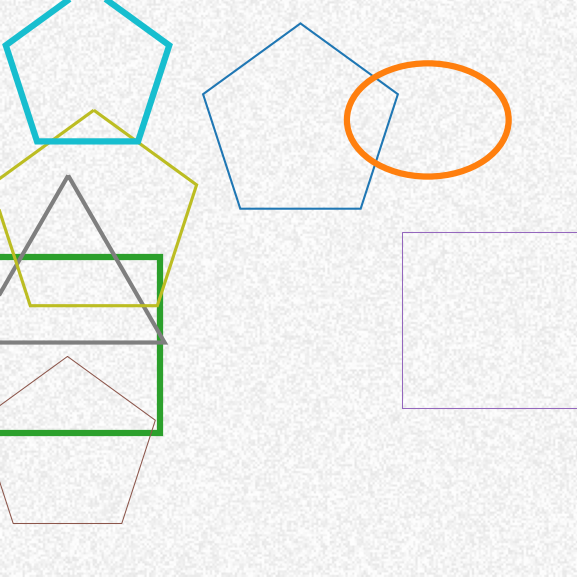[{"shape": "pentagon", "thickness": 1, "radius": 0.89, "center": [0.52, 0.781]}, {"shape": "oval", "thickness": 3, "radius": 0.7, "center": [0.741, 0.791]}, {"shape": "square", "thickness": 3, "radius": 0.76, "center": [0.124, 0.401]}, {"shape": "square", "thickness": 0.5, "radius": 0.76, "center": [0.849, 0.446]}, {"shape": "pentagon", "thickness": 0.5, "radius": 0.8, "center": [0.117, 0.222]}, {"shape": "triangle", "thickness": 2, "radius": 0.96, "center": [0.118, 0.502]}, {"shape": "pentagon", "thickness": 1.5, "radius": 0.94, "center": [0.162, 0.621]}, {"shape": "pentagon", "thickness": 3, "radius": 0.74, "center": [0.152, 0.875]}]